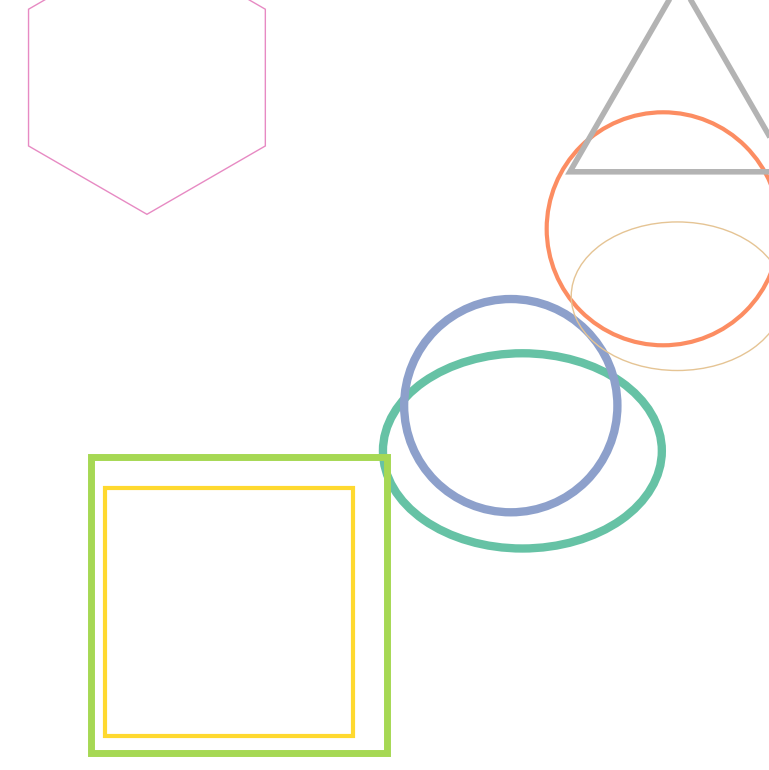[{"shape": "oval", "thickness": 3, "radius": 0.91, "center": [0.678, 0.414]}, {"shape": "circle", "thickness": 1.5, "radius": 0.76, "center": [0.861, 0.703]}, {"shape": "circle", "thickness": 3, "radius": 0.69, "center": [0.663, 0.473]}, {"shape": "hexagon", "thickness": 0.5, "radius": 0.89, "center": [0.191, 0.899]}, {"shape": "square", "thickness": 2.5, "radius": 0.96, "center": [0.31, 0.214]}, {"shape": "square", "thickness": 1.5, "radius": 0.81, "center": [0.297, 0.205]}, {"shape": "oval", "thickness": 0.5, "radius": 0.69, "center": [0.88, 0.615]}, {"shape": "triangle", "thickness": 2, "radius": 0.83, "center": [0.883, 0.859]}]